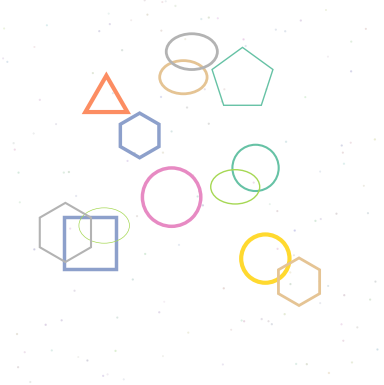[{"shape": "circle", "thickness": 1.5, "radius": 0.3, "center": [0.664, 0.564]}, {"shape": "pentagon", "thickness": 1, "radius": 0.42, "center": [0.63, 0.794]}, {"shape": "triangle", "thickness": 3, "radius": 0.32, "center": [0.276, 0.741]}, {"shape": "hexagon", "thickness": 2.5, "radius": 0.29, "center": [0.363, 0.648]}, {"shape": "square", "thickness": 2.5, "radius": 0.34, "center": [0.234, 0.369]}, {"shape": "circle", "thickness": 2.5, "radius": 0.38, "center": [0.446, 0.488]}, {"shape": "oval", "thickness": 1, "radius": 0.32, "center": [0.611, 0.515]}, {"shape": "oval", "thickness": 0.5, "radius": 0.33, "center": [0.271, 0.414]}, {"shape": "circle", "thickness": 3, "radius": 0.31, "center": [0.689, 0.328]}, {"shape": "oval", "thickness": 2, "radius": 0.31, "center": [0.476, 0.799]}, {"shape": "hexagon", "thickness": 2, "radius": 0.31, "center": [0.777, 0.268]}, {"shape": "oval", "thickness": 2, "radius": 0.33, "center": [0.498, 0.866]}, {"shape": "hexagon", "thickness": 1.5, "radius": 0.38, "center": [0.17, 0.396]}]